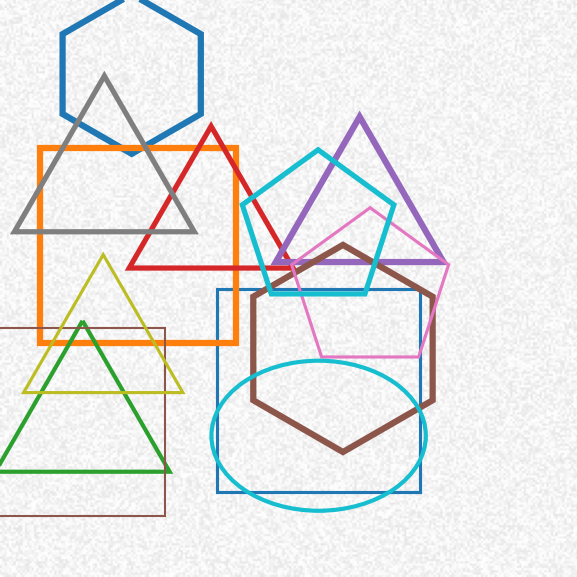[{"shape": "square", "thickness": 1.5, "radius": 0.88, "center": [0.551, 0.323]}, {"shape": "hexagon", "thickness": 3, "radius": 0.69, "center": [0.228, 0.871]}, {"shape": "square", "thickness": 3, "radius": 0.85, "center": [0.239, 0.574]}, {"shape": "triangle", "thickness": 2, "radius": 0.87, "center": [0.143, 0.269]}, {"shape": "triangle", "thickness": 2.5, "radius": 0.82, "center": [0.366, 0.617]}, {"shape": "triangle", "thickness": 3, "radius": 0.84, "center": [0.623, 0.629]}, {"shape": "square", "thickness": 1, "radius": 0.81, "center": [0.123, 0.269]}, {"shape": "hexagon", "thickness": 3, "radius": 0.9, "center": [0.594, 0.396]}, {"shape": "pentagon", "thickness": 1.5, "radius": 0.71, "center": [0.641, 0.497]}, {"shape": "triangle", "thickness": 2.5, "radius": 0.9, "center": [0.181, 0.688]}, {"shape": "triangle", "thickness": 1.5, "radius": 0.8, "center": [0.179, 0.399]}, {"shape": "pentagon", "thickness": 2.5, "radius": 0.69, "center": [0.551, 0.602]}, {"shape": "oval", "thickness": 2, "radius": 0.93, "center": [0.552, 0.245]}]